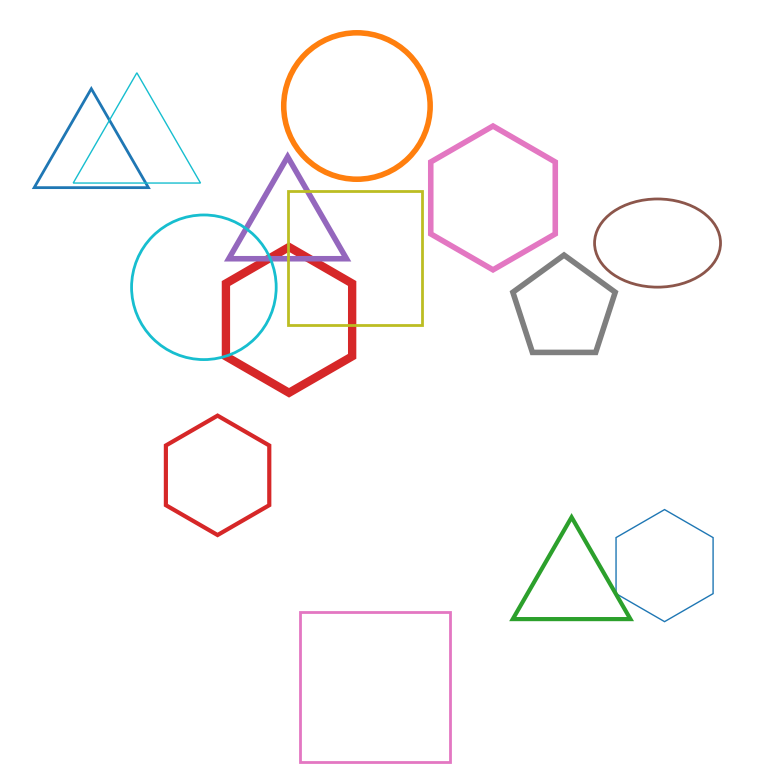[{"shape": "triangle", "thickness": 1, "radius": 0.43, "center": [0.119, 0.799]}, {"shape": "hexagon", "thickness": 0.5, "radius": 0.36, "center": [0.863, 0.265]}, {"shape": "circle", "thickness": 2, "radius": 0.48, "center": [0.464, 0.862]}, {"shape": "triangle", "thickness": 1.5, "radius": 0.44, "center": [0.742, 0.24]}, {"shape": "hexagon", "thickness": 3, "radius": 0.47, "center": [0.375, 0.585]}, {"shape": "hexagon", "thickness": 1.5, "radius": 0.39, "center": [0.283, 0.383]}, {"shape": "triangle", "thickness": 2, "radius": 0.44, "center": [0.374, 0.708]}, {"shape": "oval", "thickness": 1, "radius": 0.41, "center": [0.854, 0.684]}, {"shape": "hexagon", "thickness": 2, "radius": 0.47, "center": [0.64, 0.743]}, {"shape": "square", "thickness": 1, "radius": 0.49, "center": [0.487, 0.108]}, {"shape": "pentagon", "thickness": 2, "radius": 0.35, "center": [0.733, 0.599]}, {"shape": "square", "thickness": 1, "radius": 0.44, "center": [0.461, 0.665]}, {"shape": "triangle", "thickness": 0.5, "radius": 0.48, "center": [0.178, 0.81]}, {"shape": "circle", "thickness": 1, "radius": 0.47, "center": [0.265, 0.627]}]